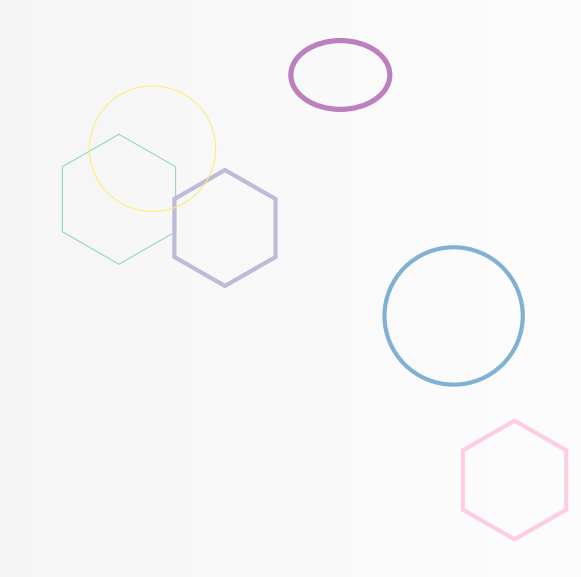[{"shape": "hexagon", "thickness": 0.5, "radius": 0.56, "center": [0.205, 0.654]}, {"shape": "hexagon", "thickness": 2, "radius": 0.5, "center": [0.387, 0.604]}, {"shape": "circle", "thickness": 2, "radius": 0.59, "center": [0.78, 0.452]}, {"shape": "hexagon", "thickness": 2, "radius": 0.51, "center": [0.885, 0.168]}, {"shape": "oval", "thickness": 2.5, "radius": 0.43, "center": [0.586, 0.869]}, {"shape": "circle", "thickness": 0.5, "radius": 0.54, "center": [0.262, 0.742]}]